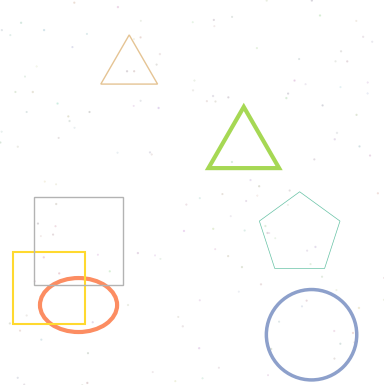[{"shape": "pentagon", "thickness": 0.5, "radius": 0.55, "center": [0.778, 0.392]}, {"shape": "oval", "thickness": 3, "radius": 0.5, "center": [0.204, 0.208]}, {"shape": "circle", "thickness": 2.5, "radius": 0.59, "center": [0.809, 0.131]}, {"shape": "triangle", "thickness": 3, "radius": 0.53, "center": [0.633, 0.616]}, {"shape": "square", "thickness": 1.5, "radius": 0.47, "center": [0.127, 0.251]}, {"shape": "triangle", "thickness": 1, "radius": 0.43, "center": [0.336, 0.824]}, {"shape": "square", "thickness": 1, "radius": 0.58, "center": [0.204, 0.374]}]